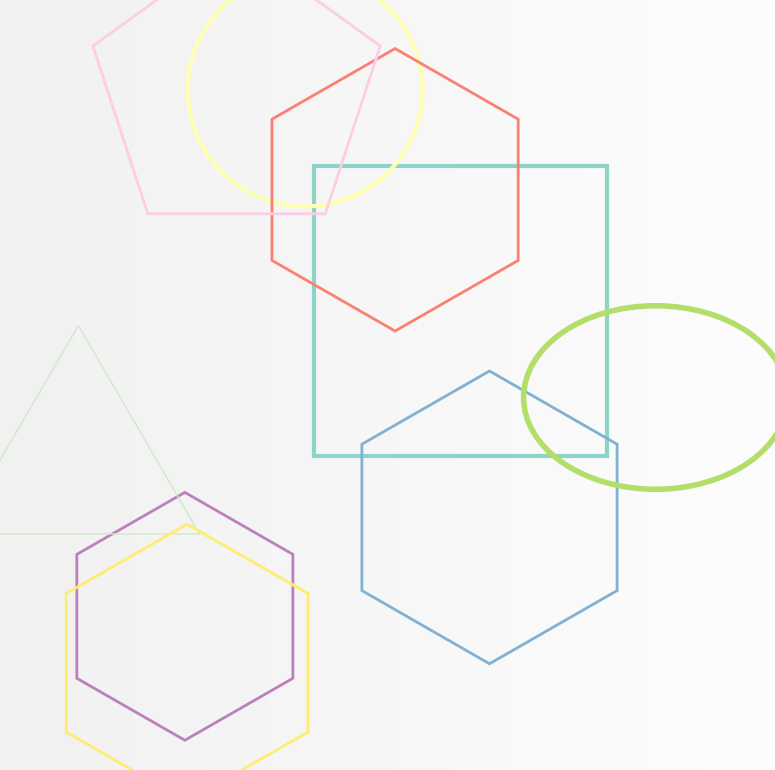[{"shape": "square", "thickness": 1.5, "radius": 0.94, "center": [0.594, 0.596]}, {"shape": "circle", "thickness": 1.5, "radius": 0.76, "center": [0.394, 0.883]}, {"shape": "hexagon", "thickness": 1, "radius": 0.92, "center": [0.51, 0.753]}, {"shape": "hexagon", "thickness": 1, "radius": 0.95, "center": [0.632, 0.328]}, {"shape": "oval", "thickness": 2, "radius": 0.85, "center": [0.846, 0.484]}, {"shape": "pentagon", "thickness": 1, "radius": 0.97, "center": [0.305, 0.88]}, {"shape": "hexagon", "thickness": 1, "radius": 0.8, "center": [0.239, 0.2]}, {"shape": "triangle", "thickness": 0.5, "radius": 0.9, "center": [0.101, 0.397]}, {"shape": "hexagon", "thickness": 1, "radius": 0.9, "center": [0.241, 0.139]}]